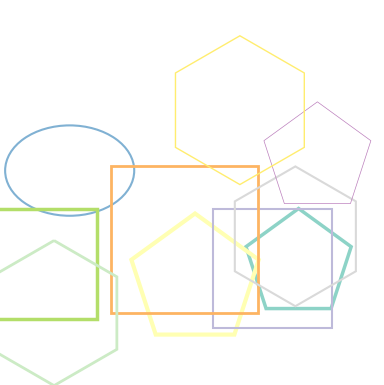[{"shape": "pentagon", "thickness": 2.5, "radius": 0.72, "center": [0.776, 0.315]}, {"shape": "pentagon", "thickness": 3, "radius": 0.87, "center": [0.507, 0.272]}, {"shape": "square", "thickness": 1.5, "radius": 0.78, "center": [0.708, 0.302]}, {"shape": "oval", "thickness": 1.5, "radius": 0.84, "center": [0.181, 0.557]}, {"shape": "square", "thickness": 2, "radius": 0.95, "center": [0.479, 0.378]}, {"shape": "square", "thickness": 2.5, "radius": 0.72, "center": [0.108, 0.314]}, {"shape": "hexagon", "thickness": 1.5, "radius": 0.91, "center": [0.767, 0.386]}, {"shape": "pentagon", "thickness": 0.5, "radius": 0.73, "center": [0.824, 0.589]}, {"shape": "hexagon", "thickness": 2, "radius": 0.94, "center": [0.14, 0.187]}, {"shape": "hexagon", "thickness": 1, "radius": 0.97, "center": [0.623, 0.714]}]